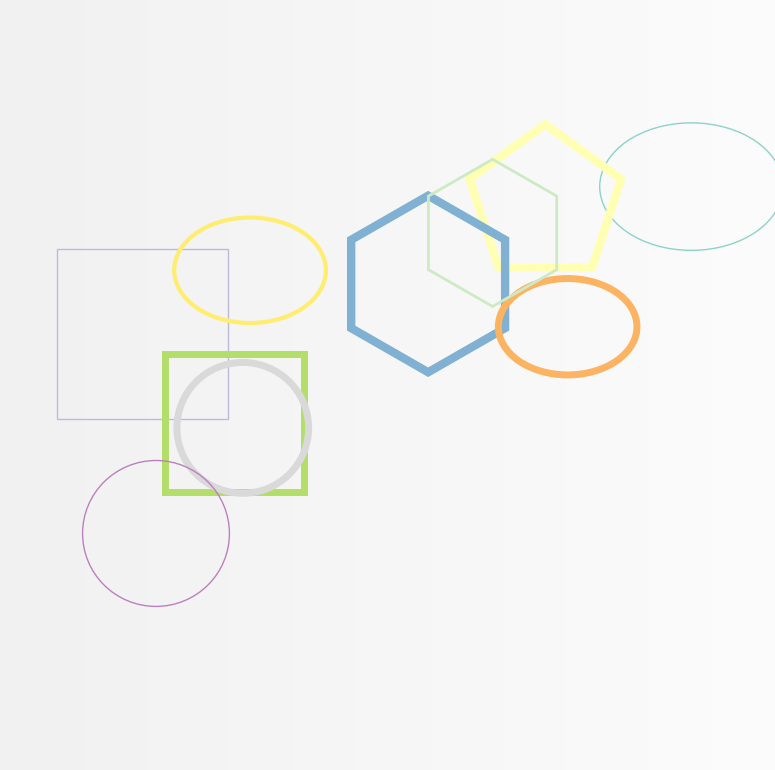[{"shape": "oval", "thickness": 0.5, "radius": 0.59, "center": [0.892, 0.758]}, {"shape": "pentagon", "thickness": 3, "radius": 0.51, "center": [0.704, 0.736]}, {"shape": "square", "thickness": 0.5, "radius": 0.55, "center": [0.184, 0.567]}, {"shape": "hexagon", "thickness": 3, "radius": 0.57, "center": [0.552, 0.631]}, {"shape": "oval", "thickness": 2.5, "radius": 0.45, "center": [0.732, 0.576]}, {"shape": "square", "thickness": 2.5, "radius": 0.45, "center": [0.303, 0.451]}, {"shape": "circle", "thickness": 2.5, "radius": 0.42, "center": [0.313, 0.444]}, {"shape": "circle", "thickness": 0.5, "radius": 0.47, "center": [0.201, 0.307]}, {"shape": "hexagon", "thickness": 1, "radius": 0.48, "center": [0.636, 0.698]}, {"shape": "oval", "thickness": 1.5, "radius": 0.49, "center": [0.323, 0.649]}]